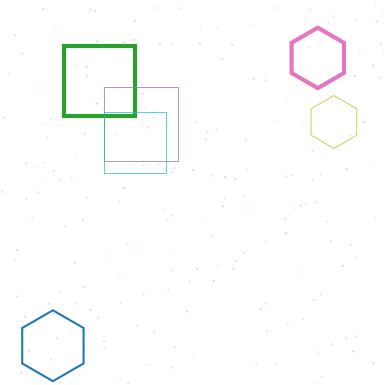[{"shape": "hexagon", "thickness": 1.5, "radius": 0.46, "center": [0.137, 0.102]}, {"shape": "square", "thickness": 3, "radius": 0.46, "center": [0.258, 0.79]}, {"shape": "square", "thickness": 0.5, "radius": 0.48, "center": [0.366, 0.678]}, {"shape": "hexagon", "thickness": 3, "radius": 0.39, "center": [0.825, 0.85]}, {"shape": "hexagon", "thickness": 0.5, "radius": 0.34, "center": [0.867, 0.683]}, {"shape": "square", "thickness": 0.5, "radius": 0.4, "center": [0.351, 0.63]}]